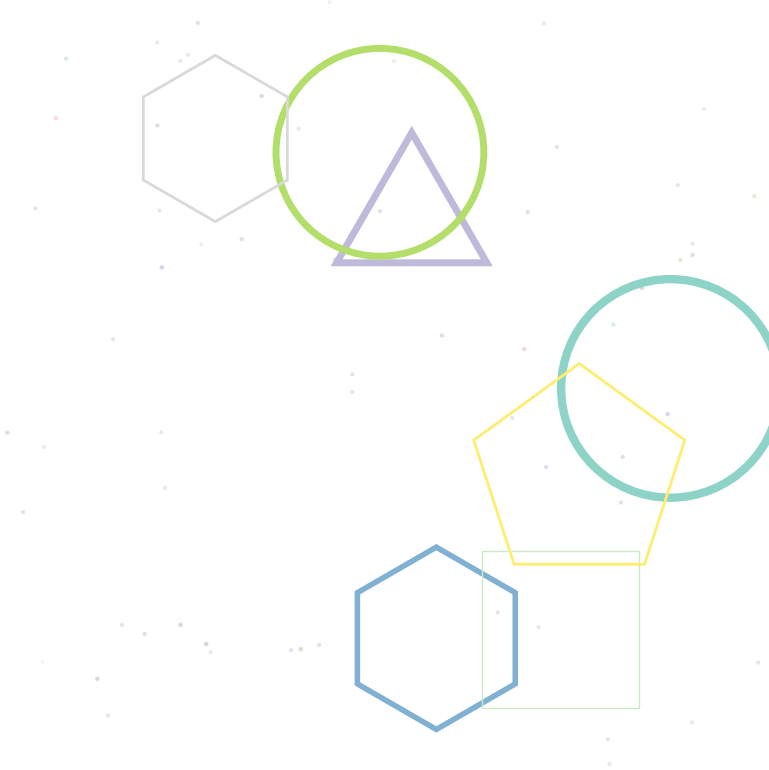[{"shape": "circle", "thickness": 3, "radius": 0.71, "center": [0.871, 0.496]}, {"shape": "triangle", "thickness": 2.5, "radius": 0.56, "center": [0.535, 0.715]}, {"shape": "hexagon", "thickness": 2, "radius": 0.59, "center": [0.567, 0.171]}, {"shape": "circle", "thickness": 2.5, "radius": 0.67, "center": [0.493, 0.802]}, {"shape": "hexagon", "thickness": 1, "radius": 0.54, "center": [0.28, 0.82]}, {"shape": "square", "thickness": 0.5, "radius": 0.51, "center": [0.728, 0.182]}, {"shape": "pentagon", "thickness": 1, "radius": 0.72, "center": [0.752, 0.384]}]